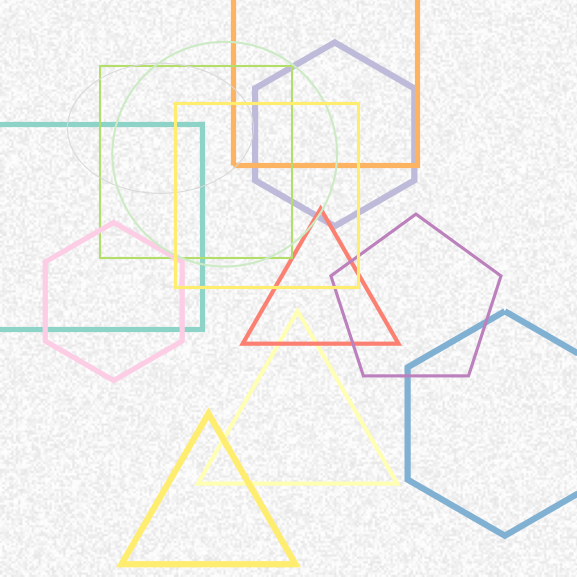[{"shape": "square", "thickness": 2.5, "radius": 0.89, "center": [0.172, 0.607]}, {"shape": "triangle", "thickness": 2, "radius": 1.0, "center": [0.515, 0.261]}, {"shape": "hexagon", "thickness": 3, "radius": 0.8, "center": [0.58, 0.766]}, {"shape": "triangle", "thickness": 2, "radius": 0.78, "center": [0.555, 0.482]}, {"shape": "hexagon", "thickness": 3, "radius": 0.97, "center": [0.874, 0.266]}, {"shape": "square", "thickness": 2.5, "radius": 0.79, "center": [0.563, 0.873]}, {"shape": "square", "thickness": 1, "radius": 0.83, "center": [0.339, 0.719]}, {"shape": "hexagon", "thickness": 2.5, "radius": 0.68, "center": [0.197, 0.477]}, {"shape": "oval", "thickness": 0.5, "radius": 0.81, "center": [0.278, 0.777]}, {"shape": "pentagon", "thickness": 1.5, "radius": 0.77, "center": [0.72, 0.474]}, {"shape": "circle", "thickness": 1, "radius": 0.97, "center": [0.389, 0.732]}, {"shape": "triangle", "thickness": 3, "radius": 0.87, "center": [0.361, 0.109]}, {"shape": "square", "thickness": 1.5, "radius": 0.79, "center": [0.461, 0.661]}]